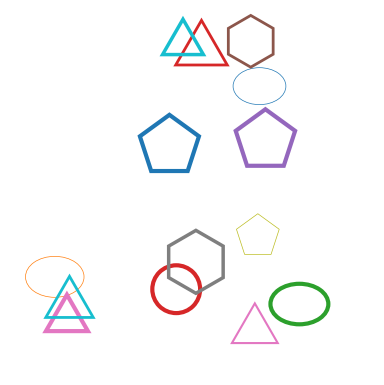[{"shape": "pentagon", "thickness": 3, "radius": 0.4, "center": [0.44, 0.621]}, {"shape": "oval", "thickness": 0.5, "radius": 0.34, "center": [0.674, 0.776]}, {"shape": "oval", "thickness": 0.5, "radius": 0.38, "center": [0.142, 0.281]}, {"shape": "oval", "thickness": 3, "radius": 0.38, "center": [0.778, 0.21]}, {"shape": "triangle", "thickness": 2, "radius": 0.39, "center": [0.523, 0.87]}, {"shape": "circle", "thickness": 3, "radius": 0.31, "center": [0.458, 0.249]}, {"shape": "pentagon", "thickness": 3, "radius": 0.41, "center": [0.689, 0.635]}, {"shape": "hexagon", "thickness": 2, "radius": 0.34, "center": [0.651, 0.893]}, {"shape": "triangle", "thickness": 3, "radius": 0.31, "center": [0.174, 0.171]}, {"shape": "triangle", "thickness": 1.5, "radius": 0.34, "center": [0.662, 0.143]}, {"shape": "hexagon", "thickness": 2.5, "radius": 0.41, "center": [0.509, 0.32]}, {"shape": "pentagon", "thickness": 0.5, "radius": 0.29, "center": [0.67, 0.386]}, {"shape": "triangle", "thickness": 2, "radius": 0.36, "center": [0.181, 0.211]}, {"shape": "triangle", "thickness": 2.5, "radius": 0.31, "center": [0.475, 0.889]}]